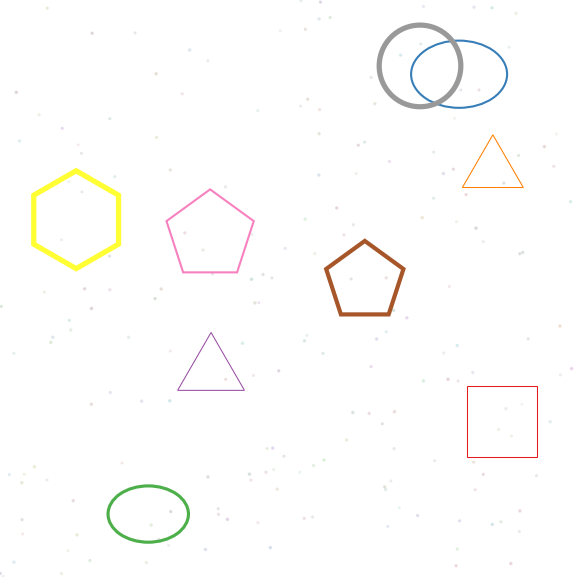[{"shape": "square", "thickness": 0.5, "radius": 0.3, "center": [0.869, 0.269]}, {"shape": "oval", "thickness": 1, "radius": 0.42, "center": [0.795, 0.871]}, {"shape": "oval", "thickness": 1.5, "radius": 0.35, "center": [0.257, 0.109]}, {"shape": "triangle", "thickness": 0.5, "radius": 0.33, "center": [0.365, 0.357]}, {"shape": "triangle", "thickness": 0.5, "radius": 0.3, "center": [0.853, 0.705]}, {"shape": "hexagon", "thickness": 2.5, "radius": 0.42, "center": [0.132, 0.619]}, {"shape": "pentagon", "thickness": 2, "radius": 0.35, "center": [0.632, 0.512]}, {"shape": "pentagon", "thickness": 1, "radius": 0.4, "center": [0.364, 0.592]}, {"shape": "circle", "thickness": 2.5, "radius": 0.35, "center": [0.727, 0.885]}]